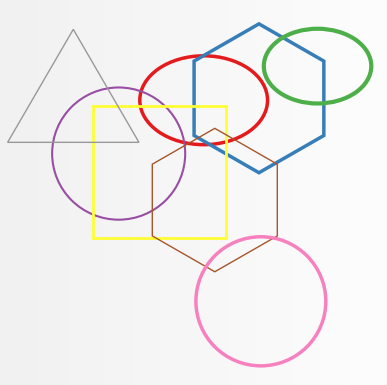[{"shape": "oval", "thickness": 2.5, "radius": 0.82, "center": [0.526, 0.74]}, {"shape": "hexagon", "thickness": 2.5, "radius": 0.97, "center": [0.668, 0.745]}, {"shape": "oval", "thickness": 3, "radius": 0.69, "center": [0.819, 0.828]}, {"shape": "circle", "thickness": 1.5, "radius": 0.86, "center": [0.306, 0.601]}, {"shape": "square", "thickness": 2, "radius": 0.86, "center": [0.413, 0.554]}, {"shape": "hexagon", "thickness": 1, "radius": 0.93, "center": [0.554, 0.48]}, {"shape": "circle", "thickness": 2.5, "radius": 0.84, "center": [0.673, 0.217]}, {"shape": "triangle", "thickness": 1, "radius": 0.98, "center": [0.189, 0.728]}]